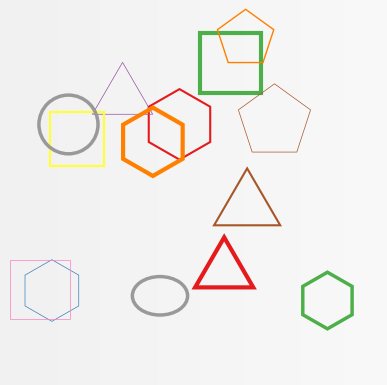[{"shape": "hexagon", "thickness": 1.5, "radius": 0.46, "center": [0.463, 0.677]}, {"shape": "triangle", "thickness": 3, "radius": 0.43, "center": [0.579, 0.297]}, {"shape": "hexagon", "thickness": 0.5, "radius": 0.4, "center": [0.134, 0.245]}, {"shape": "square", "thickness": 3, "radius": 0.39, "center": [0.596, 0.837]}, {"shape": "hexagon", "thickness": 2.5, "radius": 0.37, "center": [0.845, 0.219]}, {"shape": "triangle", "thickness": 0.5, "radius": 0.45, "center": [0.316, 0.748]}, {"shape": "hexagon", "thickness": 3, "radius": 0.44, "center": [0.395, 0.632]}, {"shape": "pentagon", "thickness": 1, "radius": 0.38, "center": [0.634, 0.899]}, {"shape": "square", "thickness": 1.5, "radius": 0.35, "center": [0.199, 0.638]}, {"shape": "triangle", "thickness": 1.5, "radius": 0.49, "center": [0.638, 0.464]}, {"shape": "pentagon", "thickness": 0.5, "radius": 0.49, "center": [0.708, 0.684]}, {"shape": "square", "thickness": 0.5, "radius": 0.39, "center": [0.103, 0.248]}, {"shape": "circle", "thickness": 2.5, "radius": 0.38, "center": [0.177, 0.677]}, {"shape": "oval", "thickness": 2.5, "radius": 0.36, "center": [0.413, 0.232]}]